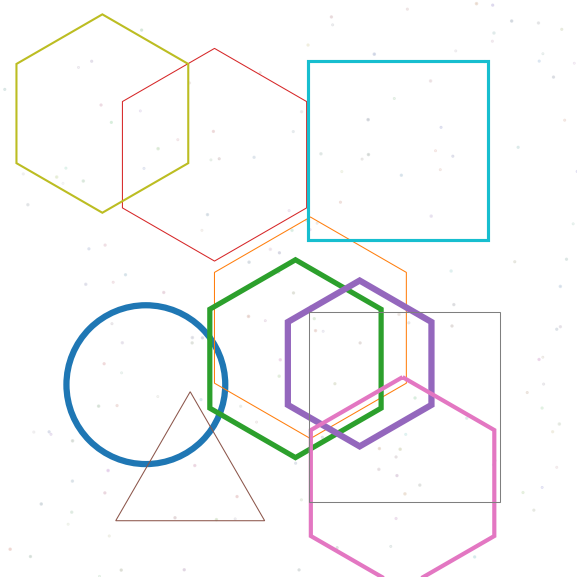[{"shape": "circle", "thickness": 3, "radius": 0.69, "center": [0.253, 0.333]}, {"shape": "hexagon", "thickness": 0.5, "radius": 0.96, "center": [0.538, 0.432]}, {"shape": "hexagon", "thickness": 2.5, "radius": 0.86, "center": [0.512, 0.378]}, {"shape": "hexagon", "thickness": 0.5, "radius": 0.92, "center": [0.371, 0.731]}, {"shape": "hexagon", "thickness": 3, "radius": 0.72, "center": [0.623, 0.37]}, {"shape": "triangle", "thickness": 0.5, "radius": 0.74, "center": [0.329, 0.172]}, {"shape": "hexagon", "thickness": 2, "radius": 0.92, "center": [0.697, 0.163]}, {"shape": "square", "thickness": 0.5, "radius": 0.82, "center": [0.701, 0.295]}, {"shape": "hexagon", "thickness": 1, "radius": 0.86, "center": [0.177, 0.803]}, {"shape": "square", "thickness": 1.5, "radius": 0.78, "center": [0.689, 0.738]}]